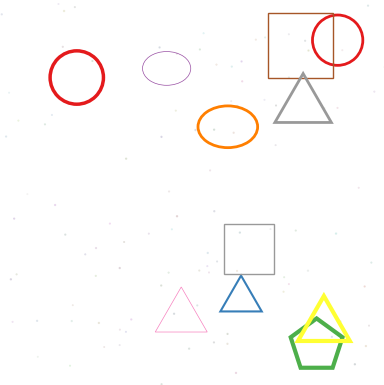[{"shape": "circle", "thickness": 2, "radius": 0.33, "center": [0.877, 0.896]}, {"shape": "circle", "thickness": 2.5, "radius": 0.35, "center": [0.199, 0.799]}, {"shape": "triangle", "thickness": 1.5, "radius": 0.31, "center": [0.626, 0.222]}, {"shape": "pentagon", "thickness": 3, "radius": 0.35, "center": [0.822, 0.102]}, {"shape": "oval", "thickness": 0.5, "radius": 0.31, "center": [0.433, 0.822]}, {"shape": "oval", "thickness": 2, "radius": 0.39, "center": [0.592, 0.671]}, {"shape": "triangle", "thickness": 3, "radius": 0.39, "center": [0.841, 0.153]}, {"shape": "square", "thickness": 1, "radius": 0.42, "center": [0.781, 0.882]}, {"shape": "triangle", "thickness": 0.5, "radius": 0.39, "center": [0.471, 0.177]}, {"shape": "triangle", "thickness": 2, "radius": 0.42, "center": [0.787, 0.724]}, {"shape": "square", "thickness": 1, "radius": 0.33, "center": [0.646, 0.353]}]